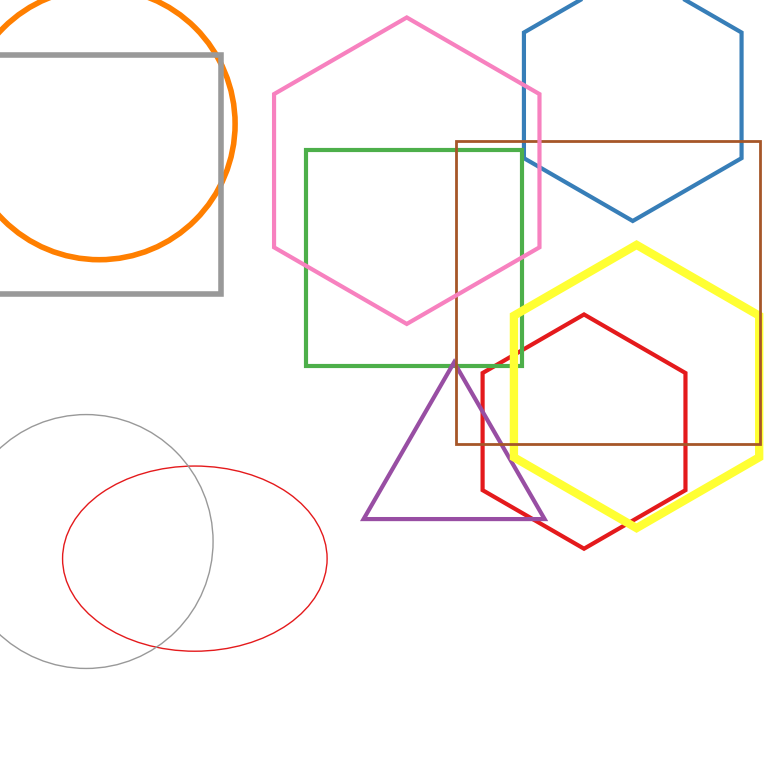[{"shape": "oval", "thickness": 0.5, "radius": 0.86, "center": [0.253, 0.275]}, {"shape": "hexagon", "thickness": 1.5, "radius": 0.76, "center": [0.758, 0.439]}, {"shape": "hexagon", "thickness": 1.5, "radius": 0.82, "center": [0.822, 0.876]}, {"shape": "square", "thickness": 1.5, "radius": 0.7, "center": [0.538, 0.665]}, {"shape": "triangle", "thickness": 1.5, "radius": 0.68, "center": [0.59, 0.394]}, {"shape": "circle", "thickness": 2, "radius": 0.88, "center": [0.129, 0.839]}, {"shape": "hexagon", "thickness": 3, "radius": 0.92, "center": [0.827, 0.498]}, {"shape": "square", "thickness": 1, "radius": 0.99, "center": [0.789, 0.62]}, {"shape": "hexagon", "thickness": 1.5, "radius": 1.0, "center": [0.528, 0.778]}, {"shape": "circle", "thickness": 0.5, "radius": 0.82, "center": [0.112, 0.297]}, {"shape": "square", "thickness": 2, "radius": 0.78, "center": [0.132, 0.773]}]